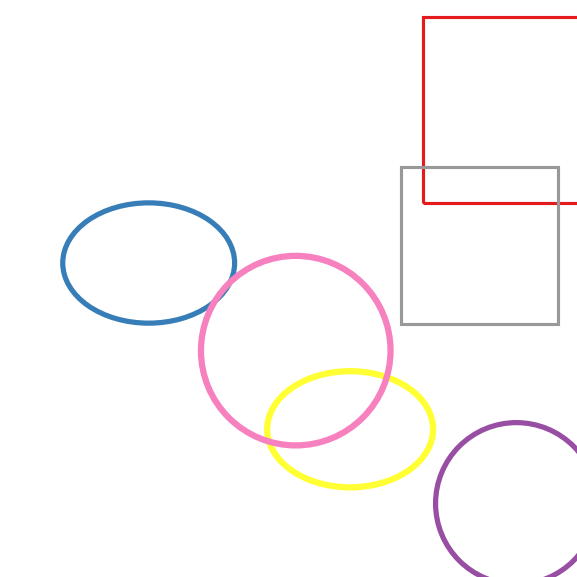[{"shape": "square", "thickness": 1.5, "radius": 0.81, "center": [0.894, 0.808]}, {"shape": "oval", "thickness": 2.5, "radius": 0.74, "center": [0.257, 0.544]}, {"shape": "circle", "thickness": 2.5, "radius": 0.7, "center": [0.894, 0.127]}, {"shape": "oval", "thickness": 3, "radius": 0.72, "center": [0.606, 0.256]}, {"shape": "circle", "thickness": 3, "radius": 0.82, "center": [0.512, 0.392]}, {"shape": "square", "thickness": 1.5, "radius": 0.68, "center": [0.831, 0.573]}]